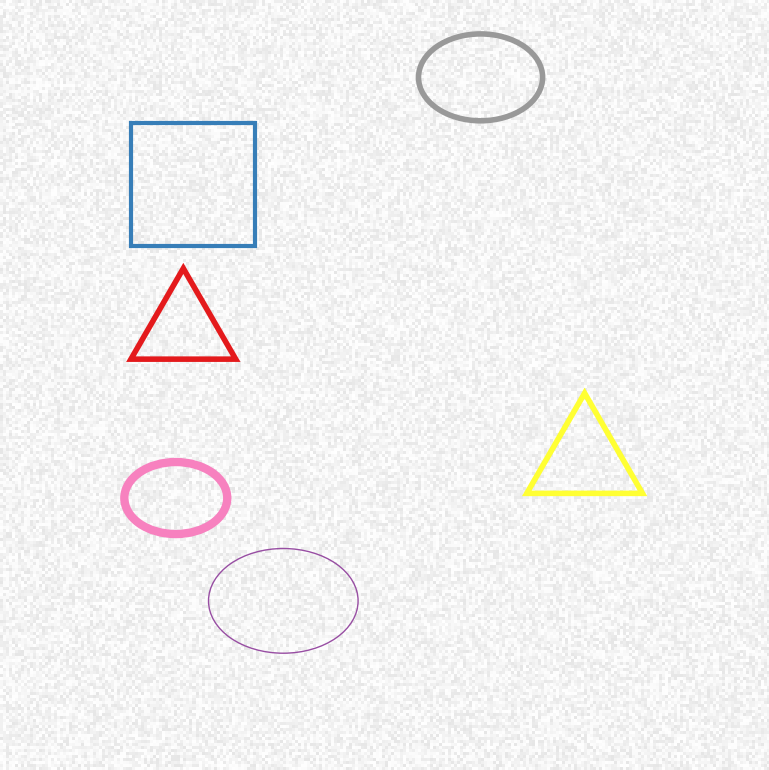[{"shape": "triangle", "thickness": 2, "radius": 0.39, "center": [0.238, 0.573]}, {"shape": "square", "thickness": 1.5, "radius": 0.4, "center": [0.25, 0.76]}, {"shape": "oval", "thickness": 0.5, "radius": 0.49, "center": [0.368, 0.22]}, {"shape": "triangle", "thickness": 2, "radius": 0.43, "center": [0.759, 0.403]}, {"shape": "oval", "thickness": 3, "radius": 0.33, "center": [0.228, 0.353]}, {"shape": "oval", "thickness": 2, "radius": 0.4, "center": [0.624, 0.9]}]